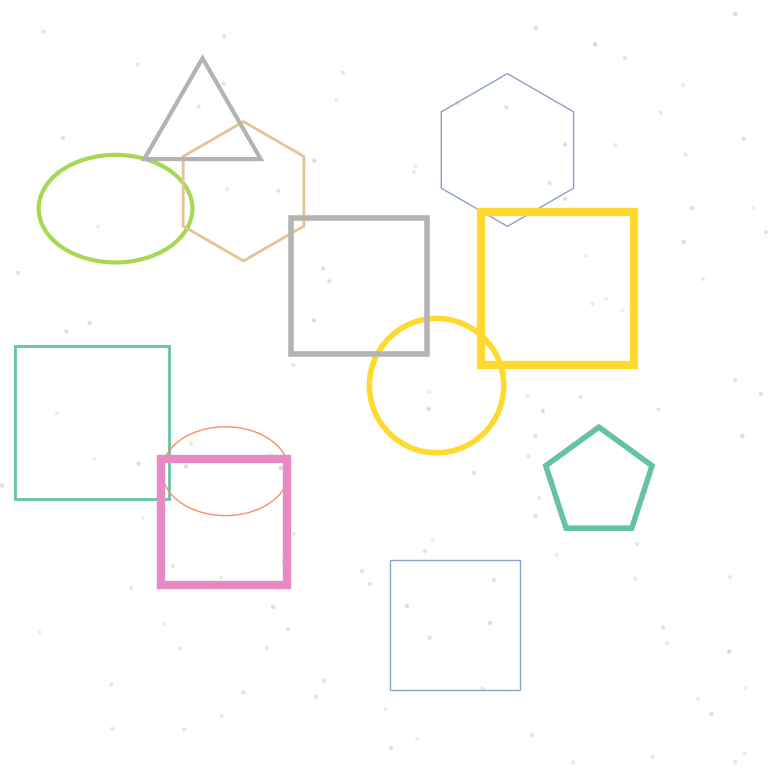[{"shape": "square", "thickness": 1, "radius": 0.5, "center": [0.119, 0.452]}, {"shape": "pentagon", "thickness": 2, "radius": 0.36, "center": [0.778, 0.373]}, {"shape": "oval", "thickness": 0.5, "radius": 0.41, "center": [0.293, 0.388]}, {"shape": "square", "thickness": 0.5, "radius": 0.42, "center": [0.591, 0.188]}, {"shape": "hexagon", "thickness": 0.5, "radius": 0.5, "center": [0.659, 0.805]}, {"shape": "square", "thickness": 3, "radius": 0.41, "center": [0.291, 0.322]}, {"shape": "oval", "thickness": 1.5, "radius": 0.5, "center": [0.15, 0.729]}, {"shape": "square", "thickness": 3, "radius": 0.5, "center": [0.724, 0.625]}, {"shape": "circle", "thickness": 2, "radius": 0.44, "center": [0.567, 0.499]}, {"shape": "hexagon", "thickness": 1, "radius": 0.45, "center": [0.316, 0.752]}, {"shape": "triangle", "thickness": 1.5, "radius": 0.44, "center": [0.263, 0.837]}, {"shape": "square", "thickness": 2, "radius": 0.44, "center": [0.466, 0.629]}]